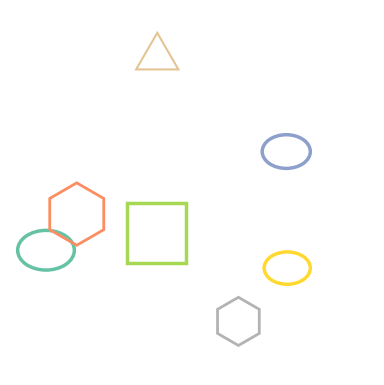[{"shape": "oval", "thickness": 2.5, "radius": 0.37, "center": [0.119, 0.35]}, {"shape": "hexagon", "thickness": 2, "radius": 0.41, "center": [0.199, 0.444]}, {"shape": "oval", "thickness": 2.5, "radius": 0.31, "center": [0.744, 0.606]}, {"shape": "square", "thickness": 2.5, "radius": 0.39, "center": [0.406, 0.395]}, {"shape": "oval", "thickness": 2.5, "radius": 0.3, "center": [0.746, 0.304]}, {"shape": "triangle", "thickness": 1.5, "radius": 0.32, "center": [0.408, 0.851]}, {"shape": "hexagon", "thickness": 2, "radius": 0.31, "center": [0.619, 0.165]}]